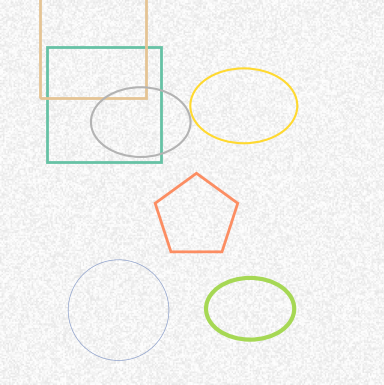[{"shape": "square", "thickness": 2, "radius": 0.75, "center": [0.27, 0.728]}, {"shape": "pentagon", "thickness": 2, "radius": 0.56, "center": [0.51, 0.437]}, {"shape": "circle", "thickness": 0.5, "radius": 0.65, "center": [0.308, 0.194]}, {"shape": "oval", "thickness": 3, "radius": 0.57, "center": [0.65, 0.198]}, {"shape": "oval", "thickness": 1.5, "radius": 0.69, "center": [0.633, 0.725]}, {"shape": "square", "thickness": 2, "radius": 0.69, "center": [0.241, 0.884]}, {"shape": "oval", "thickness": 1.5, "radius": 0.65, "center": [0.366, 0.683]}]